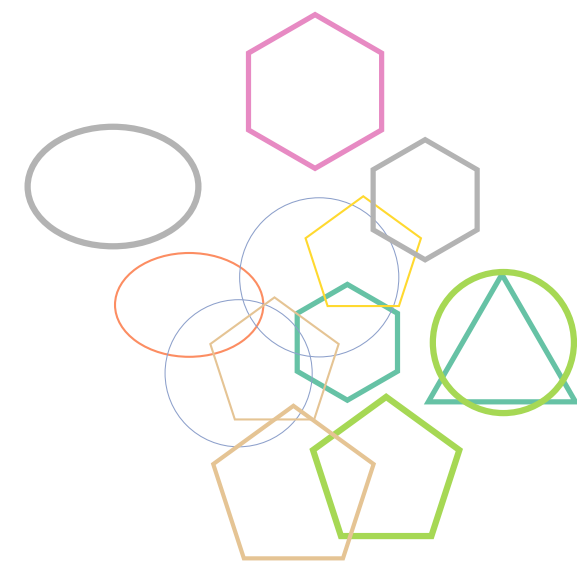[{"shape": "triangle", "thickness": 2.5, "radius": 0.74, "center": [0.869, 0.377]}, {"shape": "hexagon", "thickness": 2.5, "radius": 0.5, "center": [0.601, 0.406]}, {"shape": "oval", "thickness": 1, "radius": 0.64, "center": [0.328, 0.471]}, {"shape": "circle", "thickness": 0.5, "radius": 0.69, "center": [0.553, 0.519]}, {"shape": "circle", "thickness": 0.5, "radius": 0.64, "center": [0.413, 0.353]}, {"shape": "hexagon", "thickness": 2.5, "radius": 0.67, "center": [0.546, 0.841]}, {"shape": "pentagon", "thickness": 3, "radius": 0.67, "center": [0.669, 0.179]}, {"shape": "circle", "thickness": 3, "radius": 0.61, "center": [0.872, 0.406]}, {"shape": "pentagon", "thickness": 1, "radius": 0.53, "center": [0.629, 0.554]}, {"shape": "pentagon", "thickness": 1, "radius": 0.58, "center": [0.475, 0.367]}, {"shape": "pentagon", "thickness": 2, "radius": 0.73, "center": [0.508, 0.15]}, {"shape": "oval", "thickness": 3, "radius": 0.74, "center": [0.196, 0.676]}, {"shape": "hexagon", "thickness": 2.5, "radius": 0.52, "center": [0.736, 0.653]}]